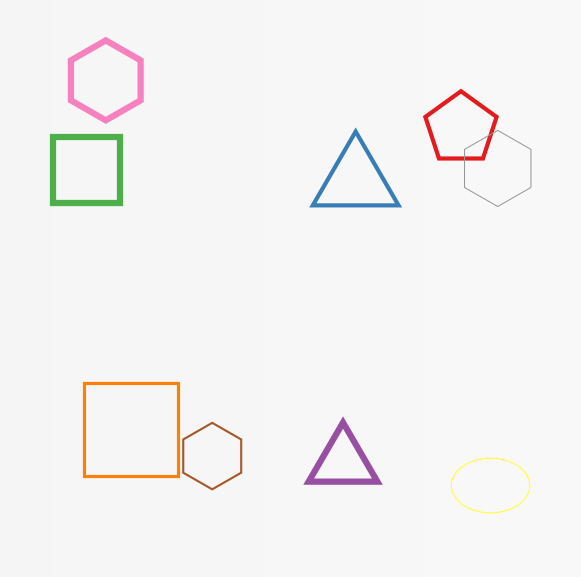[{"shape": "pentagon", "thickness": 2, "radius": 0.32, "center": [0.793, 0.777]}, {"shape": "triangle", "thickness": 2, "radius": 0.43, "center": [0.612, 0.686]}, {"shape": "square", "thickness": 3, "radius": 0.29, "center": [0.148, 0.704]}, {"shape": "triangle", "thickness": 3, "radius": 0.34, "center": [0.59, 0.199]}, {"shape": "square", "thickness": 1.5, "radius": 0.4, "center": [0.225, 0.255]}, {"shape": "oval", "thickness": 0.5, "radius": 0.34, "center": [0.844, 0.158]}, {"shape": "hexagon", "thickness": 1, "radius": 0.29, "center": [0.365, 0.209]}, {"shape": "hexagon", "thickness": 3, "radius": 0.35, "center": [0.182, 0.86]}, {"shape": "hexagon", "thickness": 0.5, "radius": 0.33, "center": [0.856, 0.707]}]